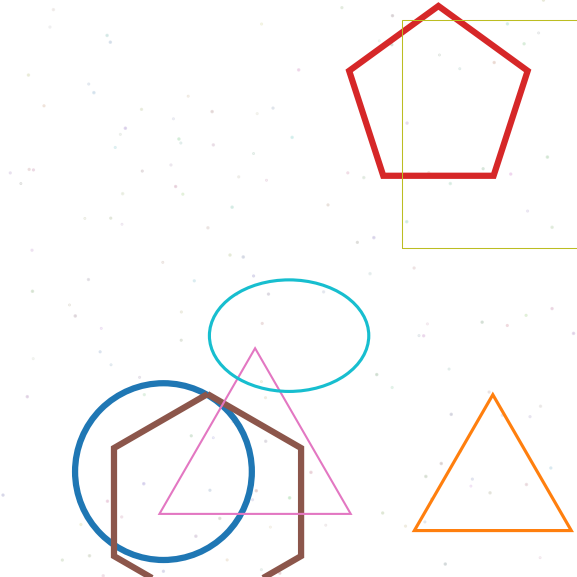[{"shape": "circle", "thickness": 3, "radius": 0.77, "center": [0.283, 0.182]}, {"shape": "triangle", "thickness": 1.5, "radius": 0.78, "center": [0.853, 0.159]}, {"shape": "pentagon", "thickness": 3, "radius": 0.81, "center": [0.759, 0.826]}, {"shape": "hexagon", "thickness": 3, "radius": 0.94, "center": [0.359, 0.13]}, {"shape": "triangle", "thickness": 1, "radius": 0.96, "center": [0.442, 0.205]}, {"shape": "square", "thickness": 0.5, "radius": 0.99, "center": [0.895, 0.767]}, {"shape": "oval", "thickness": 1.5, "radius": 0.69, "center": [0.501, 0.418]}]